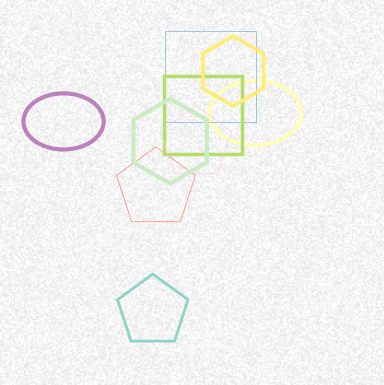[{"shape": "pentagon", "thickness": 2, "radius": 0.48, "center": [0.397, 0.192]}, {"shape": "oval", "thickness": 2.5, "radius": 0.6, "center": [0.663, 0.707]}, {"shape": "pentagon", "thickness": 0.5, "radius": 0.54, "center": [0.405, 0.511]}, {"shape": "square", "thickness": 0.5, "radius": 0.59, "center": [0.547, 0.802]}, {"shape": "square", "thickness": 2.5, "radius": 0.5, "center": [0.527, 0.702]}, {"shape": "pentagon", "thickness": 0.5, "radius": 0.49, "center": [0.509, 0.629]}, {"shape": "oval", "thickness": 3, "radius": 0.52, "center": [0.165, 0.685]}, {"shape": "hexagon", "thickness": 3, "radius": 0.55, "center": [0.442, 0.633]}, {"shape": "hexagon", "thickness": 2.5, "radius": 0.45, "center": [0.606, 0.816]}]